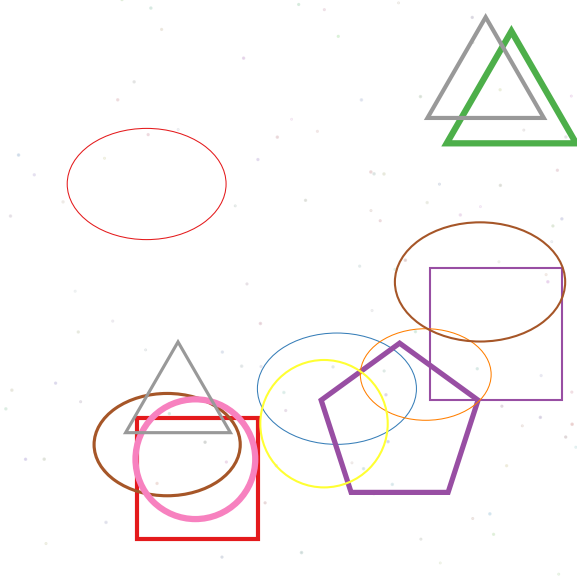[{"shape": "square", "thickness": 2, "radius": 0.52, "center": [0.342, 0.171]}, {"shape": "oval", "thickness": 0.5, "radius": 0.69, "center": [0.254, 0.681]}, {"shape": "oval", "thickness": 0.5, "radius": 0.69, "center": [0.583, 0.326]}, {"shape": "triangle", "thickness": 3, "radius": 0.65, "center": [0.886, 0.816]}, {"shape": "square", "thickness": 1, "radius": 0.57, "center": [0.858, 0.421]}, {"shape": "pentagon", "thickness": 2.5, "radius": 0.71, "center": [0.692, 0.262]}, {"shape": "oval", "thickness": 0.5, "radius": 0.57, "center": [0.737, 0.351]}, {"shape": "circle", "thickness": 1, "radius": 0.55, "center": [0.561, 0.265]}, {"shape": "oval", "thickness": 1, "radius": 0.74, "center": [0.831, 0.511]}, {"shape": "oval", "thickness": 1.5, "radius": 0.63, "center": [0.289, 0.229]}, {"shape": "circle", "thickness": 3, "radius": 0.52, "center": [0.338, 0.204]}, {"shape": "triangle", "thickness": 2, "radius": 0.58, "center": [0.841, 0.853]}, {"shape": "triangle", "thickness": 1.5, "radius": 0.52, "center": [0.308, 0.302]}]